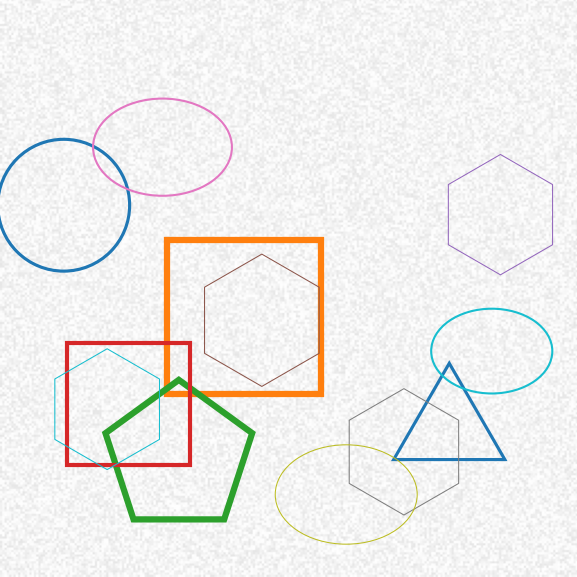[{"shape": "triangle", "thickness": 1.5, "radius": 0.56, "center": [0.778, 0.259]}, {"shape": "circle", "thickness": 1.5, "radius": 0.57, "center": [0.11, 0.644]}, {"shape": "square", "thickness": 3, "radius": 0.67, "center": [0.423, 0.45]}, {"shape": "pentagon", "thickness": 3, "radius": 0.67, "center": [0.31, 0.208]}, {"shape": "square", "thickness": 2, "radius": 0.53, "center": [0.222, 0.3]}, {"shape": "hexagon", "thickness": 0.5, "radius": 0.52, "center": [0.867, 0.627]}, {"shape": "hexagon", "thickness": 0.5, "radius": 0.57, "center": [0.453, 0.445]}, {"shape": "oval", "thickness": 1, "radius": 0.6, "center": [0.281, 0.744]}, {"shape": "hexagon", "thickness": 0.5, "radius": 0.55, "center": [0.699, 0.217]}, {"shape": "oval", "thickness": 0.5, "radius": 0.61, "center": [0.6, 0.143]}, {"shape": "hexagon", "thickness": 0.5, "radius": 0.52, "center": [0.186, 0.291]}, {"shape": "oval", "thickness": 1, "radius": 0.52, "center": [0.852, 0.391]}]